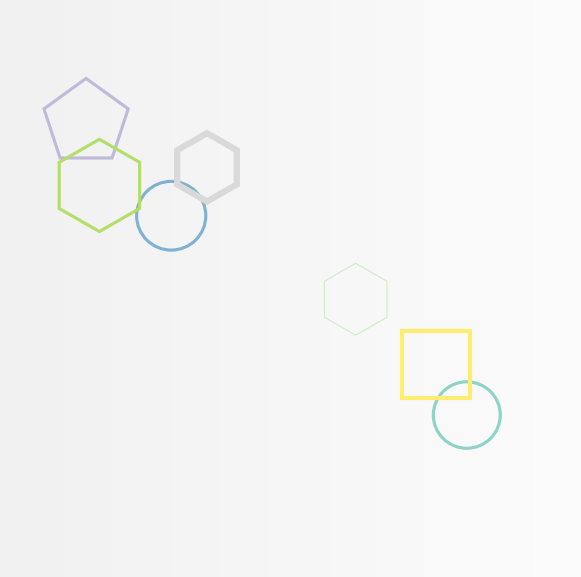[{"shape": "circle", "thickness": 1.5, "radius": 0.29, "center": [0.803, 0.28]}, {"shape": "pentagon", "thickness": 1.5, "radius": 0.38, "center": [0.148, 0.787]}, {"shape": "circle", "thickness": 1.5, "radius": 0.3, "center": [0.295, 0.626]}, {"shape": "hexagon", "thickness": 1.5, "radius": 0.4, "center": [0.171, 0.678]}, {"shape": "hexagon", "thickness": 3, "radius": 0.3, "center": [0.356, 0.709]}, {"shape": "hexagon", "thickness": 0.5, "radius": 0.31, "center": [0.612, 0.481]}, {"shape": "square", "thickness": 2, "radius": 0.29, "center": [0.75, 0.369]}]